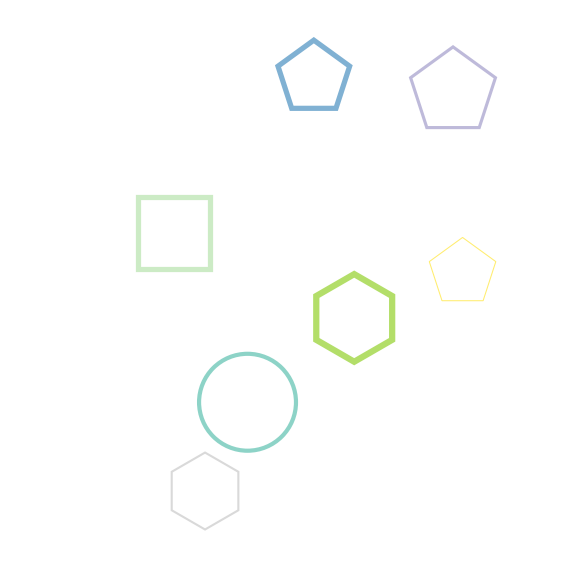[{"shape": "circle", "thickness": 2, "radius": 0.42, "center": [0.429, 0.303]}, {"shape": "pentagon", "thickness": 1.5, "radius": 0.39, "center": [0.784, 0.841]}, {"shape": "pentagon", "thickness": 2.5, "radius": 0.33, "center": [0.543, 0.864]}, {"shape": "hexagon", "thickness": 3, "radius": 0.38, "center": [0.613, 0.449]}, {"shape": "hexagon", "thickness": 1, "radius": 0.33, "center": [0.355, 0.149]}, {"shape": "square", "thickness": 2.5, "radius": 0.31, "center": [0.302, 0.596]}, {"shape": "pentagon", "thickness": 0.5, "radius": 0.3, "center": [0.801, 0.527]}]